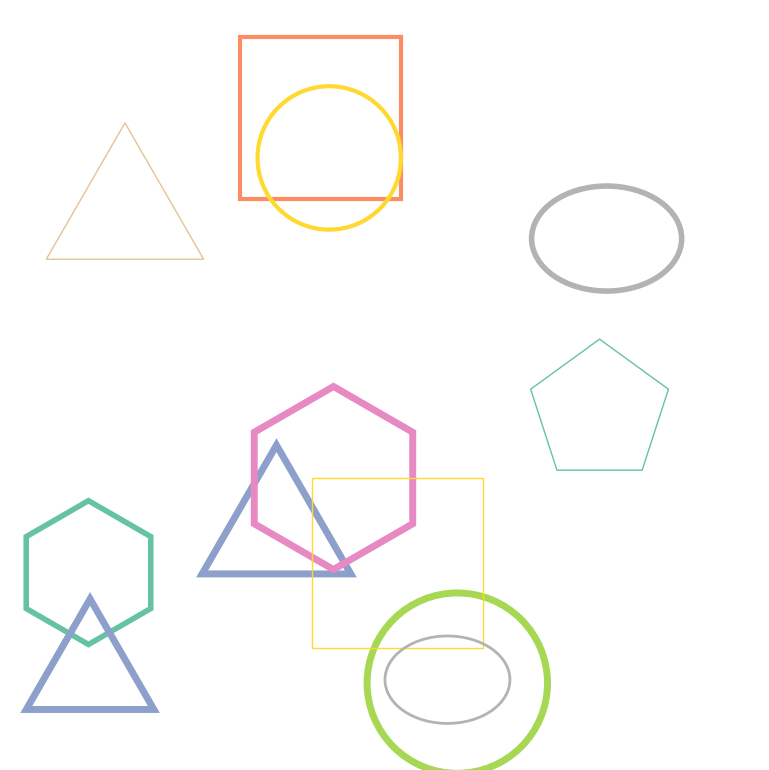[{"shape": "pentagon", "thickness": 0.5, "radius": 0.47, "center": [0.779, 0.465]}, {"shape": "hexagon", "thickness": 2, "radius": 0.47, "center": [0.115, 0.256]}, {"shape": "square", "thickness": 1.5, "radius": 0.53, "center": [0.416, 0.847]}, {"shape": "triangle", "thickness": 2.5, "radius": 0.56, "center": [0.359, 0.31]}, {"shape": "triangle", "thickness": 2.5, "radius": 0.48, "center": [0.117, 0.126]}, {"shape": "hexagon", "thickness": 2.5, "radius": 0.59, "center": [0.433, 0.379]}, {"shape": "circle", "thickness": 2.5, "radius": 0.59, "center": [0.594, 0.113]}, {"shape": "square", "thickness": 0.5, "radius": 0.55, "center": [0.516, 0.269]}, {"shape": "circle", "thickness": 1.5, "radius": 0.47, "center": [0.428, 0.795]}, {"shape": "triangle", "thickness": 0.5, "radius": 0.59, "center": [0.162, 0.722]}, {"shape": "oval", "thickness": 1, "radius": 0.41, "center": [0.581, 0.117]}, {"shape": "oval", "thickness": 2, "radius": 0.49, "center": [0.788, 0.69]}]